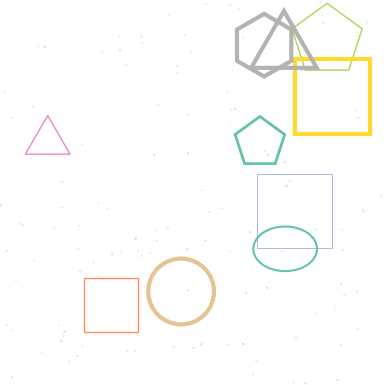[{"shape": "pentagon", "thickness": 2, "radius": 0.34, "center": [0.675, 0.63]}, {"shape": "oval", "thickness": 1.5, "radius": 0.41, "center": [0.741, 0.354]}, {"shape": "square", "thickness": 1, "radius": 0.35, "center": [0.289, 0.209]}, {"shape": "square", "thickness": 0.5, "radius": 0.48, "center": [0.765, 0.452]}, {"shape": "triangle", "thickness": 1, "radius": 0.33, "center": [0.124, 0.633]}, {"shape": "pentagon", "thickness": 1, "radius": 0.48, "center": [0.85, 0.895]}, {"shape": "square", "thickness": 3, "radius": 0.49, "center": [0.863, 0.749]}, {"shape": "circle", "thickness": 3, "radius": 0.43, "center": [0.47, 0.243]}, {"shape": "triangle", "thickness": 3, "radius": 0.49, "center": [0.738, 0.873]}, {"shape": "hexagon", "thickness": 3, "radius": 0.41, "center": [0.686, 0.883]}]